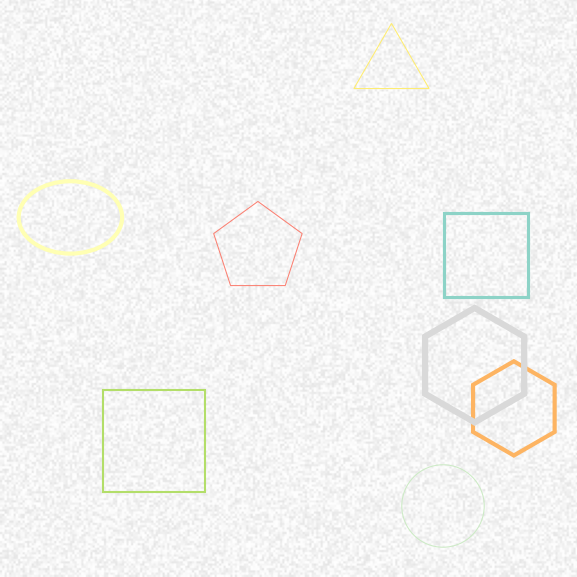[{"shape": "square", "thickness": 1.5, "radius": 0.36, "center": [0.842, 0.557]}, {"shape": "oval", "thickness": 2, "radius": 0.45, "center": [0.122, 0.623]}, {"shape": "pentagon", "thickness": 0.5, "radius": 0.4, "center": [0.447, 0.57]}, {"shape": "hexagon", "thickness": 2, "radius": 0.41, "center": [0.89, 0.292]}, {"shape": "square", "thickness": 1, "radius": 0.44, "center": [0.267, 0.235]}, {"shape": "hexagon", "thickness": 3, "radius": 0.5, "center": [0.822, 0.367]}, {"shape": "circle", "thickness": 0.5, "radius": 0.36, "center": [0.767, 0.123]}, {"shape": "triangle", "thickness": 0.5, "radius": 0.38, "center": [0.678, 0.883]}]